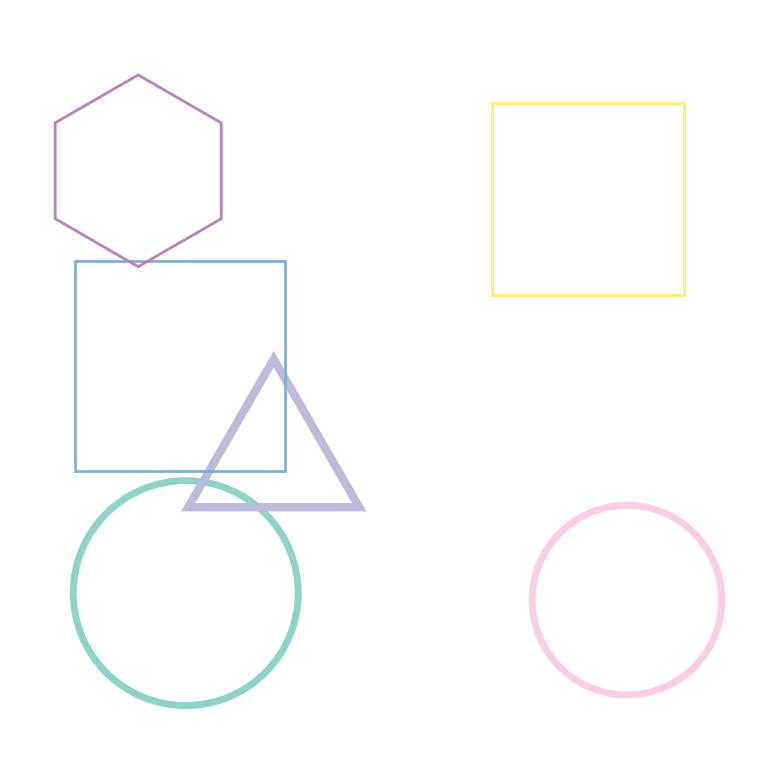[{"shape": "circle", "thickness": 2.5, "radius": 0.73, "center": [0.241, 0.23]}, {"shape": "triangle", "thickness": 3, "radius": 0.64, "center": [0.355, 0.405]}, {"shape": "square", "thickness": 1, "radius": 0.68, "center": [0.234, 0.524]}, {"shape": "circle", "thickness": 2.5, "radius": 0.62, "center": [0.814, 0.221]}, {"shape": "hexagon", "thickness": 1, "radius": 0.62, "center": [0.179, 0.778]}, {"shape": "square", "thickness": 1, "radius": 0.62, "center": [0.764, 0.741]}]